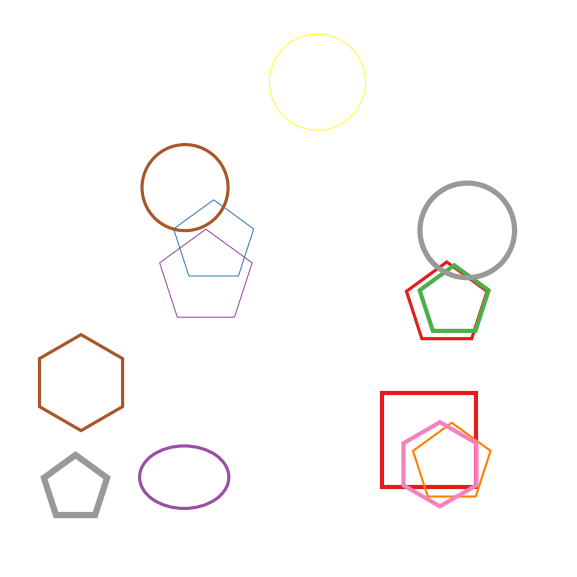[{"shape": "square", "thickness": 2, "radius": 0.41, "center": [0.743, 0.237]}, {"shape": "pentagon", "thickness": 1.5, "radius": 0.37, "center": [0.774, 0.472]}, {"shape": "pentagon", "thickness": 0.5, "radius": 0.36, "center": [0.37, 0.58]}, {"shape": "pentagon", "thickness": 2, "radius": 0.31, "center": [0.786, 0.477]}, {"shape": "oval", "thickness": 1.5, "radius": 0.39, "center": [0.319, 0.173]}, {"shape": "pentagon", "thickness": 0.5, "radius": 0.42, "center": [0.357, 0.518]}, {"shape": "pentagon", "thickness": 1, "radius": 0.35, "center": [0.782, 0.197]}, {"shape": "circle", "thickness": 0.5, "radius": 0.42, "center": [0.55, 0.857]}, {"shape": "circle", "thickness": 1.5, "radius": 0.37, "center": [0.32, 0.674]}, {"shape": "hexagon", "thickness": 1.5, "radius": 0.42, "center": [0.14, 0.337]}, {"shape": "hexagon", "thickness": 2, "radius": 0.36, "center": [0.762, 0.195]}, {"shape": "circle", "thickness": 2.5, "radius": 0.41, "center": [0.809, 0.6]}, {"shape": "pentagon", "thickness": 3, "radius": 0.29, "center": [0.131, 0.154]}]